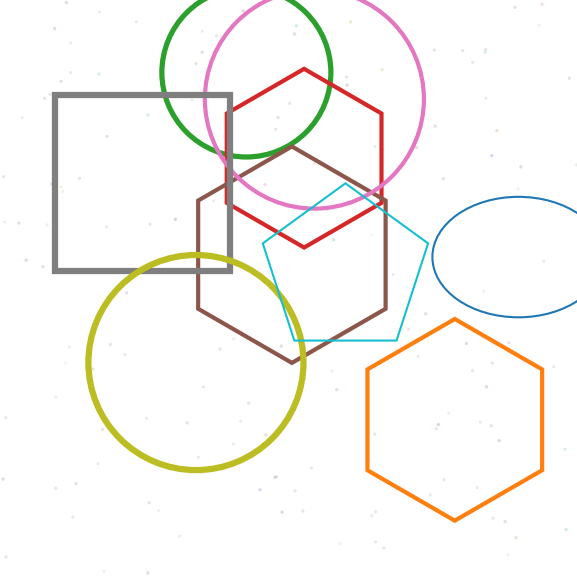[{"shape": "oval", "thickness": 1, "radius": 0.75, "center": [0.898, 0.554]}, {"shape": "hexagon", "thickness": 2, "radius": 0.87, "center": [0.788, 0.272]}, {"shape": "circle", "thickness": 2.5, "radius": 0.73, "center": [0.427, 0.874]}, {"shape": "hexagon", "thickness": 2, "radius": 0.77, "center": [0.527, 0.725]}, {"shape": "hexagon", "thickness": 2, "radius": 0.94, "center": [0.505, 0.558]}, {"shape": "circle", "thickness": 2, "radius": 0.95, "center": [0.544, 0.828]}, {"shape": "square", "thickness": 3, "radius": 0.76, "center": [0.247, 0.682]}, {"shape": "circle", "thickness": 3, "radius": 0.93, "center": [0.339, 0.371]}, {"shape": "pentagon", "thickness": 1, "radius": 0.75, "center": [0.598, 0.531]}]